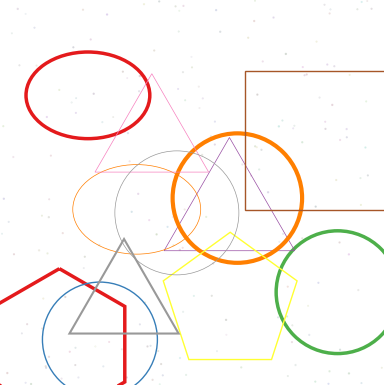[{"shape": "hexagon", "thickness": 2.5, "radius": 0.98, "center": [0.154, 0.106]}, {"shape": "oval", "thickness": 2.5, "radius": 0.8, "center": [0.228, 0.752]}, {"shape": "circle", "thickness": 1, "radius": 0.75, "center": [0.26, 0.118]}, {"shape": "circle", "thickness": 2.5, "radius": 0.8, "center": [0.877, 0.241]}, {"shape": "triangle", "thickness": 0.5, "radius": 0.98, "center": [0.596, 0.447]}, {"shape": "oval", "thickness": 0.5, "radius": 0.83, "center": [0.355, 0.456]}, {"shape": "circle", "thickness": 3, "radius": 0.84, "center": [0.617, 0.485]}, {"shape": "pentagon", "thickness": 1, "radius": 0.91, "center": [0.598, 0.214]}, {"shape": "square", "thickness": 1, "radius": 0.9, "center": [0.818, 0.635]}, {"shape": "triangle", "thickness": 0.5, "radius": 0.85, "center": [0.394, 0.638]}, {"shape": "circle", "thickness": 0.5, "radius": 0.81, "center": [0.459, 0.447]}, {"shape": "triangle", "thickness": 1.5, "radius": 0.82, "center": [0.322, 0.215]}]